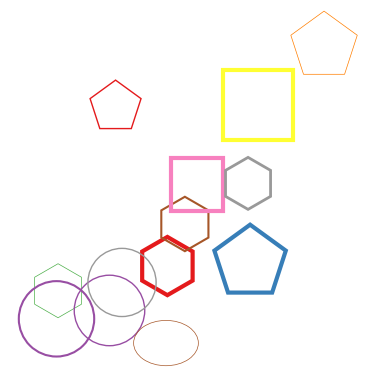[{"shape": "pentagon", "thickness": 1, "radius": 0.35, "center": [0.3, 0.722]}, {"shape": "hexagon", "thickness": 3, "radius": 0.38, "center": [0.435, 0.309]}, {"shape": "pentagon", "thickness": 3, "radius": 0.49, "center": [0.65, 0.319]}, {"shape": "hexagon", "thickness": 0.5, "radius": 0.35, "center": [0.151, 0.245]}, {"shape": "circle", "thickness": 1.5, "radius": 0.49, "center": [0.147, 0.172]}, {"shape": "circle", "thickness": 1, "radius": 0.46, "center": [0.284, 0.194]}, {"shape": "pentagon", "thickness": 0.5, "radius": 0.45, "center": [0.842, 0.88]}, {"shape": "square", "thickness": 3, "radius": 0.45, "center": [0.67, 0.727]}, {"shape": "oval", "thickness": 0.5, "radius": 0.42, "center": [0.431, 0.109]}, {"shape": "hexagon", "thickness": 1.5, "radius": 0.35, "center": [0.48, 0.418]}, {"shape": "square", "thickness": 3, "radius": 0.34, "center": [0.512, 0.521]}, {"shape": "hexagon", "thickness": 2, "radius": 0.34, "center": [0.644, 0.524]}, {"shape": "circle", "thickness": 1, "radius": 0.44, "center": [0.317, 0.266]}]